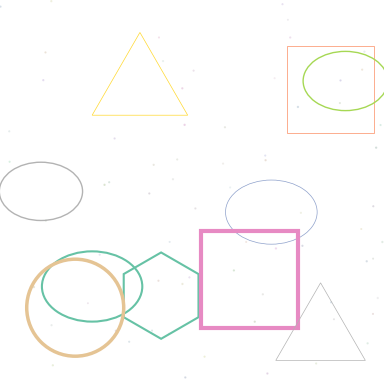[{"shape": "hexagon", "thickness": 1.5, "radius": 0.56, "center": [0.418, 0.232]}, {"shape": "oval", "thickness": 1.5, "radius": 0.65, "center": [0.239, 0.256]}, {"shape": "square", "thickness": 0.5, "radius": 0.56, "center": [0.857, 0.767]}, {"shape": "oval", "thickness": 0.5, "radius": 0.6, "center": [0.705, 0.449]}, {"shape": "square", "thickness": 3, "radius": 0.63, "center": [0.647, 0.274]}, {"shape": "oval", "thickness": 1, "radius": 0.55, "center": [0.897, 0.79]}, {"shape": "triangle", "thickness": 0.5, "radius": 0.72, "center": [0.363, 0.772]}, {"shape": "circle", "thickness": 2.5, "radius": 0.63, "center": [0.195, 0.201]}, {"shape": "triangle", "thickness": 0.5, "radius": 0.67, "center": [0.833, 0.131]}, {"shape": "oval", "thickness": 1, "radius": 0.54, "center": [0.106, 0.503]}]